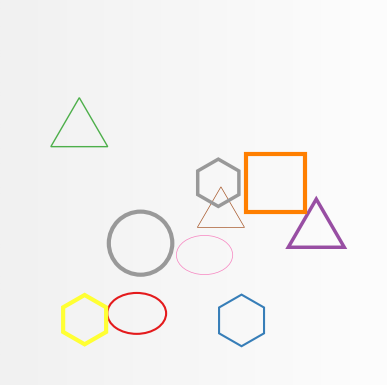[{"shape": "oval", "thickness": 1.5, "radius": 0.38, "center": [0.353, 0.186]}, {"shape": "hexagon", "thickness": 1.5, "radius": 0.34, "center": [0.623, 0.168]}, {"shape": "triangle", "thickness": 1, "radius": 0.42, "center": [0.205, 0.661]}, {"shape": "triangle", "thickness": 2.5, "radius": 0.42, "center": [0.816, 0.399]}, {"shape": "square", "thickness": 3, "radius": 0.38, "center": [0.711, 0.524]}, {"shape": "hexagon", "thickness": 3, "radius": 0.32, "center": [0.218, 0.17]}, {"shape": "triangle", "thickness": 0.5, "radius": 0.35, "center": [0.57, 0.445]}, {"shape": "oval", "thickness": 0.5, "radius": 0.36, "center": [0.528, 0.338]}, {"shape": "hexagon", "thickness": 2.5, "radius": 0.31, "center": [0.563, 0.525]}, {"shape": "circle", "thickness": 3, "radius": 0.41, "center": [0.363, 0.368]}]